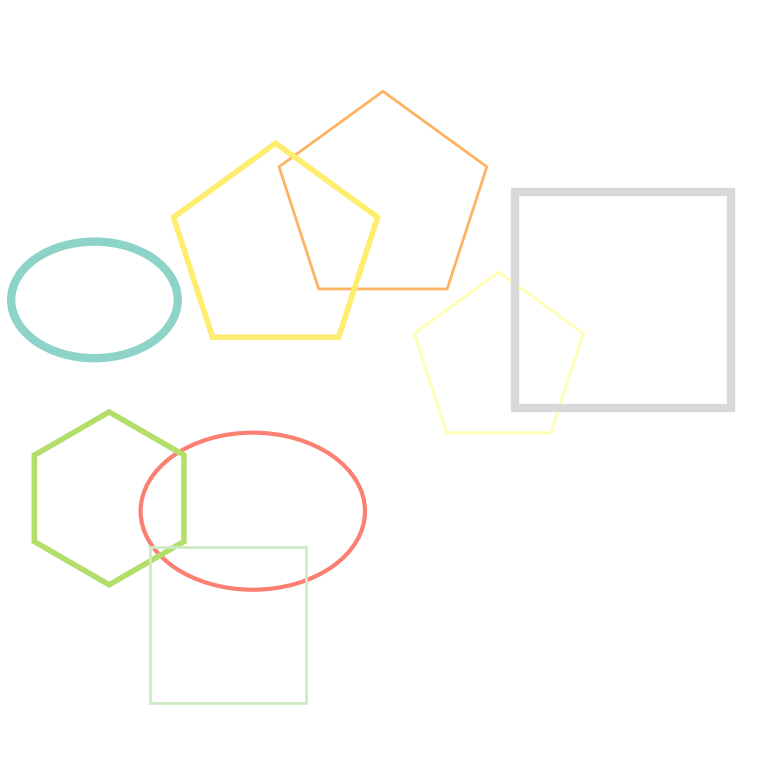[{"shape": "oval", "thickness": 3, "radius": 0.54, "center": [0.123, 0.611]}, {"shape": "pentagon", "thickness": 1, "radius": 0.58, "center": [0.648, 0.531]}, {"shape": "oval", "thickness": 1.5, "radius": 0.73, "center": [0.328, 0.336]}, {"shape": "pentagon", "thickness": 1, "radius": 0.71, "center": [0.497, 0.74]}, {"shape": "hexagon", "thickness": 2, "radius": 0.56, "center": [0.142, 0.353]}, {"shape": "square", "thickness": 3, "radius": 0.7, "center": [0.809, 0.611]}, {"shape": "square", "thickness": 1, "radius": 0.51, "center": [0.296, 0.188]}, {"shape": "pentagon", "thickness": 2, "radius": 0.7, "center": [0.358, 0.675]}]